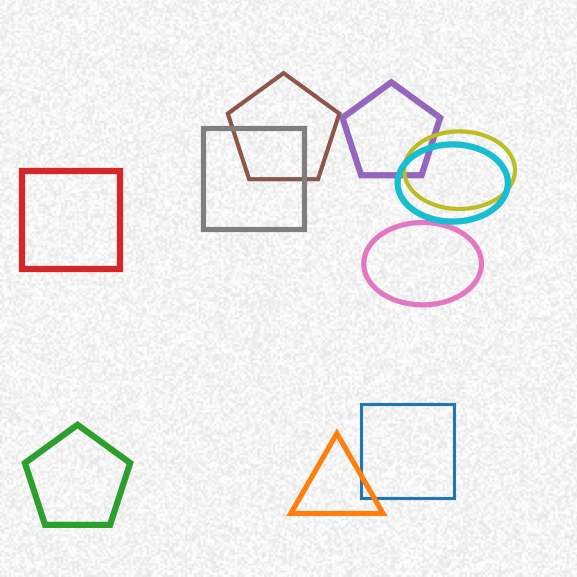[{"shape": "square", "thickness": 1.5, "radius": 0.41, "center": [0.705, 0.219]}, {"shape": "triangle", "thickness": 2.5, "radius": 0.46, "center": [0.583, 0.156]}, {"shape": "pentagon", "thickness": 3, "radius": 0.48, "center": [0.134, 0.168]}, {"shape": "square", "thickness": 3, "radius": 0.42, "center": [0.123, 0.619]}, {"shape": "pentagon", "thickness": 3, "radius": 0.44, "center": [0.678, 0.768]}, {"shape": "pentagon", "thickness": 2, "radius": 0.51, "center": [0.491, 0.771]}, {"shape": "oval", "thickness": 2.5, "radius": 0.51, "center": [0.732, 0.543]}, {"shape": "square", "thickness": 2.5, "radius": 0.44, "center": [0.439, 0.69]}, {"shape": "oval", "thickness": 2, "radius": 0.48, "center": [0.796, 0.704]}, {"shape": "oval", "thickness": 3, "radius": 0.48, "center": [0.784, 0.682]}]